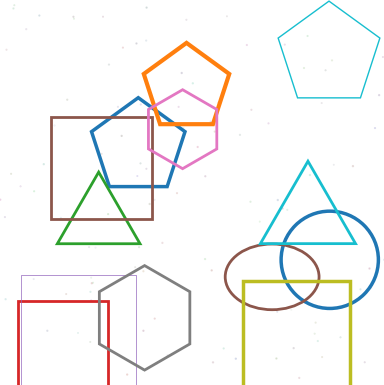[{"shape": "pentagon", "thickness": 2.5, "radius": 0.64, "center": [0.359, 0.619]}, {"shape": "circle", "thickness": 2.5, "radius": 0.63, "center": [0.856, 0.325]}, {"shape": "pentagon", "thickness": 3, "radius": 0.58, "center": [0.484, 0.772]}, {"shape": "triangle", "thickness": 2, "radius": 0.62, "center": [0.256, 0.429]}, {"shape": "square", "thickness": 2, "radius": 0.58, "center": [0.162, 0.101]}, {"shape": "square", "thickness": 0.5, "radius": 0.75, "center": [0.205, 0.138]}, {"shape": "oval", "thickness": 2, "radius": 0.61, "center": [0.707, 0.281]}, {"shape": "square", "thickness": 2, "radius": 0.66, "center": [0.263, 0.564]}, {"shape": "hexagon", "thickness": 2, "radius": 0.51, "center": [0.474, 0.664]}, {"shape": "hexagon", "thickness": 2, "radius": 0.68, "center": [0.376, 0.174]}, {"shape": "square", "thickness": 2.5, "radius": 0.69, "center": [0.771, 0.131]}, {"shape": "triangle", "thickness": 2, "radius": 0.71, "center": [0.8, 0.439]}, {"shape": "pentagon", "thickness": 1, "radius": 0.69, "center": [0.855, 0.858]}]